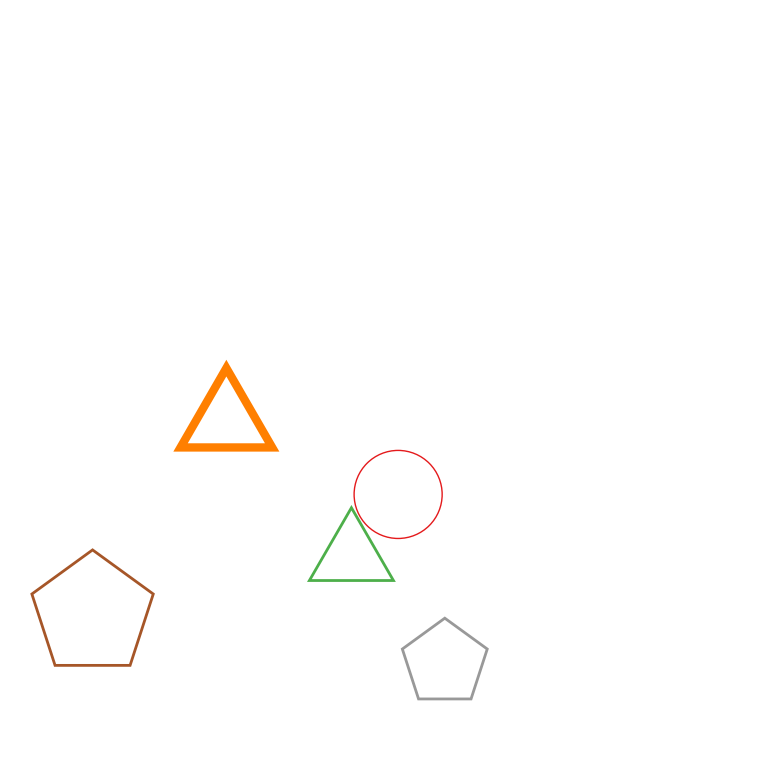[{"shape": "circle", "thickness": 0.5, "radius": 0.29, "center": [0.517, 0.358]}, {"shape": "triangle", "thickness": 1, "radius": 0.32, "center": [0.456, 0.278]}, {"shape": "triangle", "thickness": 3, "radius": 0.34, "center": [0.294, 0.453]}, {"shape": "pentagon", "thickness": 1, "radius": 0.41, "center": [0.12, 0.203]}, {"shape": "pentagon", "thickness": 1, "radius": 0.29, "center": [0.578, 0.139]}]